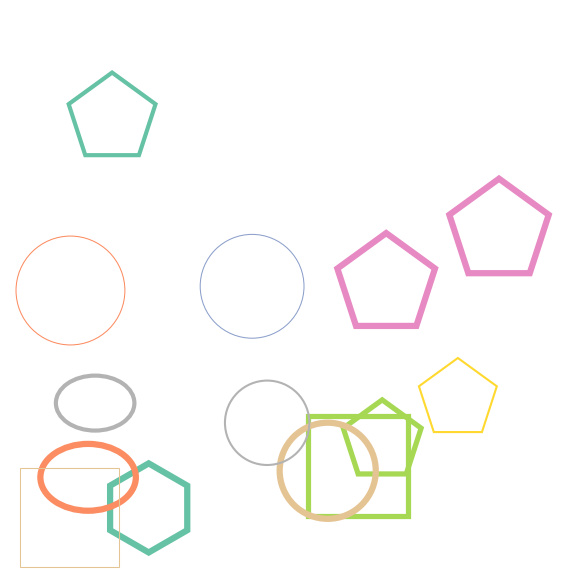[{"shape": "hexagon", "thickness": 3, "radius": 0.39, "center": [0.257, 0.12]}, {"shape": "pentagon", "thickness": 2, "radius": 0.4, "center": [0.194, 0.794]}, {"shape": "oval", "thickness": 3, "radius": 0.41, "center": [0.153, 0.173]}, {"shape": "circle", "thickness": 0.5, "radius": 0.47, "center": [0.122, 0.496]}, {"shape": "circle", "thickness": 0.5, "radius": 0.45, "center": [0.437, 0.503]}, {"shape": "pentagon", "thickness": 3, "radius": 0.44, "center": [0.669, 0.507]}, {"shape": "pentagon", "thickness": 3, "radius": 0.45, "center": [0.864, 0.599]}, {"shape": "square", "thickness": 2.5, "radius": 0.43, "center": [0.62, 0.193]}, {"shape": "pentagon", "thickness": 2.5, "radius": 0.35, "center": [0.662, 0.236]}, {"shape": "pentagon", "thickness": 1, "radius": 0.35, "center": [0.793, 0.308]}, {"shape": "square", "thickness": 0.5, "radius": 0.43, "center": [0.121, 0.103]}, {"shape": "circle", "thickness": 3, "radius": 0.42, "center": [0.567, 0.184]}, {"shape": "oval", "thickness": 2, "radius": 0.34, "center": [0.165, 0.301]}, {"shape": "circle", "thickness": 1, "radius": 0.37, "center": [0.463, 0.267]}]